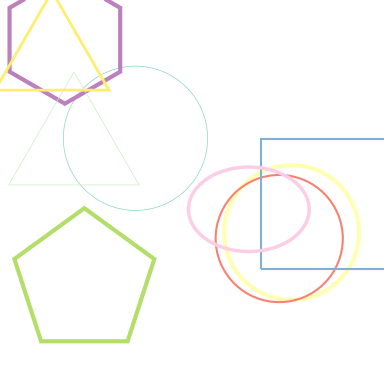[{"shape": "circle", "thickness": 0.5, "radius": 0.94, "center": [0.352, 0.641]}, {"shape": "circle", "thickness": 3, "radius": 0.88, "center": [0.757, 0.396]}, {"shape": "circle", "thickness": 1.5, "radius": 0.83, "center": [0.725, 0.38]}, {"shape": "square", "thickness": 1.5, "radius": 0.85, "center": [0.846, 0.47]}, {"shape": "pentagon", "thickness": 3, "radius": 0.96, "center": [0.219, 0.268]}, {"shape": "oval", "thickness": 2.5, "radius": 0.78, "center": [0.646, 0.456]}, {"shape": "hexagon", "thickness": 3, "radius": 0.83, "center": [0.168, 0.897]}, {"shape": "triangle", "thickness": 0.5, "radius": 0.98, "center": [0.192, 0.617]}, {"shape": "triangle", "thickness": 2, "radius": 0.85, "center": [0.135, 0.851]}]